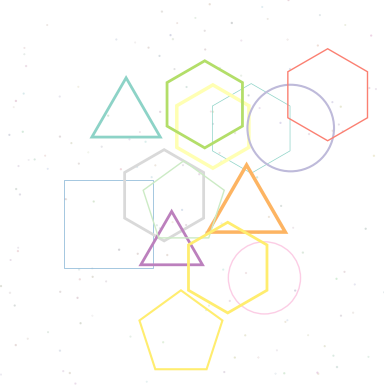[{"shape": "triangle", "thickness": 2, "radius": 0.51, "center": [0.328, 0.695]}, {"shape": "hexagon", "thickness": 0.5, "radius": 0.58, "center": [0.653, 0.666]}, {"shape": "hexagon", "thickness": 2.5, "radius": 0.54, "center": [0.553, 0.671]}, {"shape": "circle", "thickness": 1.5, "radius": 0.56, "center": [0.755, 0.667]}, {"shape": "hexagon", "thickness": 1, "radius": 0.6, "center": [0.851, 0.754]}, {"shape": "square", "thickness": 0.5, "radius": 0.58, "center": [0.282, 0.418]}, {"shape": "triangle", "thickness": 2.5, "radius": 0.58, "center": [0.64, 0.455]}, {"shape": "hexagon", "thickness": 2, "radius": 0.57, "center": [0.532, 0.729]}, {"shape": "circle", "thickness": 1, "radius": 0.47, "center": [0.687, 0.278]}, {"shape": "hexagon", "thickness": 2, "radius": 0.59, "center": [0.426, 0.493]}, {"shape": "triangle", "thickness": 2, "radius": 0.46, "center": [0.446, 0.358]}, {"shape": "pentagon", "thickness": 1, "radius": 0.55, "center": [0.477, 0.472]}, {"shape": "hexagon", "thickness": 2, "radius": 0.59, "center": [0.592, 0.305]}, {"shape": "pentagon", "thickness": 1.5, "radius": 0.57, "center": [0.47, 0.133]}]